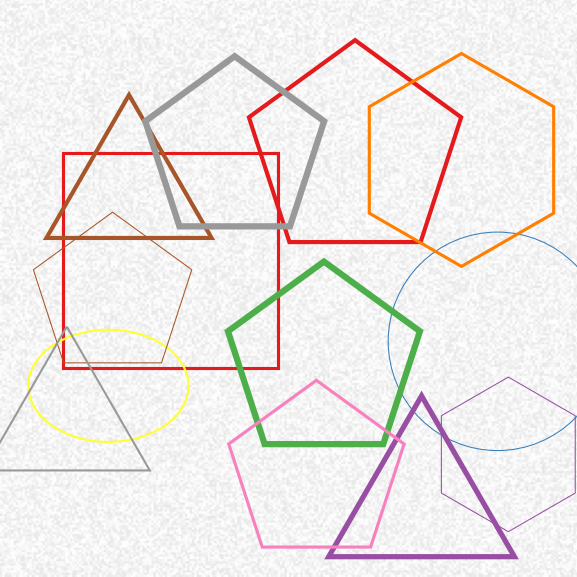[{"shape": "square", "thickness": 1.5, "radius": 0.93, "center": [0.295, 0.548]}, {"shape": "pentagon", "thickness": 2, "radius": 0.97, "center": [0.615, 0.736]}, {"shape": "circle", "thickness": 0.5, "radius": 0.95, "center": [0.861, 0.408]}, {"shape": "pentagon", "thickness": 3, "radius": 0.87, "center": [0.561, 0.371]}, {"shape": "triangle", "thickness": 2.5, "radius": 0.93, "center": [0.73, 0.128]}, {"shape": "hexagon", "thickness": 0.5, "radius": 0.67, "center": [0.88, 0.212]}, {"shape": "hexagon", "thickness": 1.5, "radius": 0.92, "center": [0.799, 0.722]}, {"shape": "oval", "thickness": 1, "radius": 0.69, "center": [0.188, 0.331]}, {"shape": "pentagon", "thickness": 0.5, "radius": 0.72, "center": [0.195, 0.487]}, {"shape": "triangle", "thickness": 2, "radius": 0.83, "center": [0.223, 0.67]}, {"shape": "pentagon", "thickness": 1.5, "radius": 0.8, "center": [0.548, 0.181]}, {"shape": "triangle", "thickness": 1, "radius": 0.83, "center": [0.116, 0.268]}, {"shape": "pentagon", "thickness": 3, "radius": 0.81, "center": [0.406, 0.739]}]